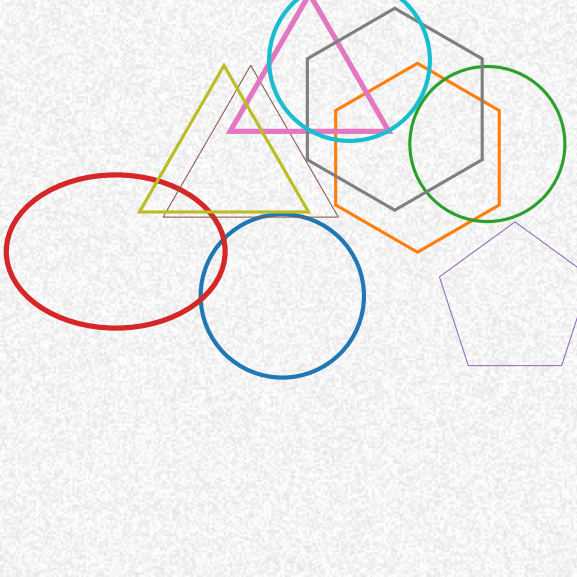[{"shape": "circle", "thickness": 2, "radius": 0.71, "center": [0.489, 0.487]}, {"shape": "hexagon", "thickness": 1.5, "radius": 0.82, "center": [0.723, 0.726]}, {"shape": "circle", "thickness": 1.5, "radius": 0.67, "center": [0.844, 0.75]}, {"shape": "oval", "thickness": 2.5, "radius": 0.95, "center": [0.2, 0.564]}, {"shape": "pentagon", "thickness": 0.5, "radius": 0.69, "center": [0.892, 0.477]}, {"shape": "triangle", "thickness": 0.5, "radius": 0.88, "center": [0.434, 0.711]}, {"shape": "triangle", "thickness": 2.5, "radius": 0.79, "center": [0.536, 0.851]}, {"shape": "hexagon", "thickness": 1.5, "radius": 0.87, "center": [0.684, 0.81]}, {"shape": "triangle", "thickness": 1.5, "radius": 0.85, "center": [0.388, 0.717]}, {"shape": "circle", "thickness": 2, "radius": 0.7, "center": [0.605, 0.894]}]